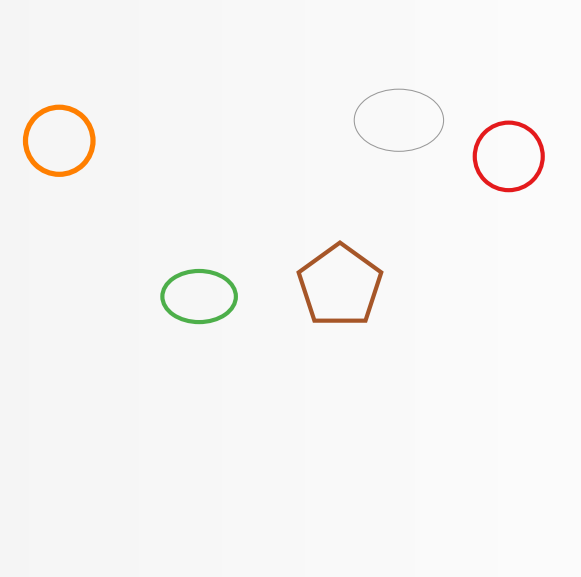[{"shape": "circle", "thickness": 2, "radius": 0.29, "center": [0.875, 0.728]}, {"shape": "oval", "thickness": 2, "radius": 0.32, "center": [0.343, 0.486]}, {"shape": "circle", "thickness": 2.5, "radius": 0.29, "center": [0.102, 0.755]}, {"shape": "pentagon", "thickness": 2, "radius": 0.37, "center": [0.585, 0.504]}, {"shape": "oval", "thickness": 0.5, "radius": 0.38, "center": [0.686, 0.791]}]